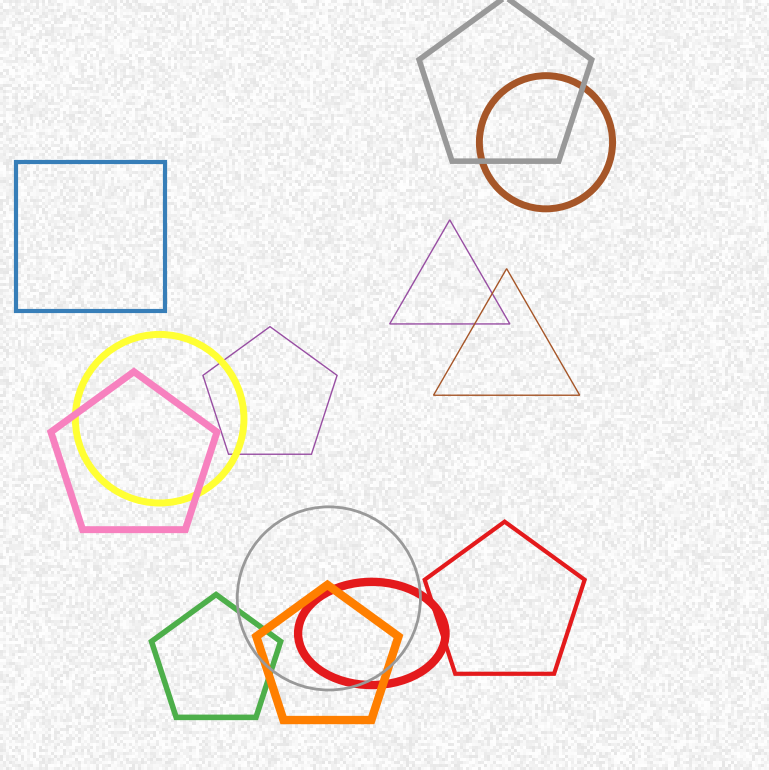[{"shape": "oval", "thickness": 3, "radius": 0.48, "center": [0.483, 0.177]}, {"shape": "pentagon", "thickness": 1.5, "radius": 0.55, "center": [0.655, 0.213]}, {"shape": "square", "thickness": 1.5, "radius": 0.48, "center": [0.117, 0.693]}, {"shape": "pentagon", "thickness": 2, "radius": 0.44, "center": [0.281, 0.14]}, {"shape": "pentagon", "thickness": 0.5, "radius": 0.46, "center": [0.351, 0.484]}, {"shape": "triangle", "thickness": 0.5, "radius": 0.45, "center": [0.584, 0.624]}, {"shape": "pentagon", "thickness": 3, "radius": 0.49, "center": [0.425, 0.143]}, {"shape": "circle", "thickness": 2.5, "radius": 0.55, "center": [0.207, 0.456]}, {"shape": "circle", "thickness": 2.5, "radius": 0.43, "center": [0.709, 0.815]}, {"shape": "triangle", "thickness": 0.5, "radius": 0.55, "center": [0.658, 0.542]}, {"shape": "pentagon", "thickness": 2.5, "radius": 0.57, "center": [0.174, 0.404]}, {"shape": "pentagon", "thickness": 2, "radius": 0.59, "center": [0.656, 0.886]}, {"shape": "circle", "thickness": 1, "radius": 0.59, "center": [0.427, 0.223]}]